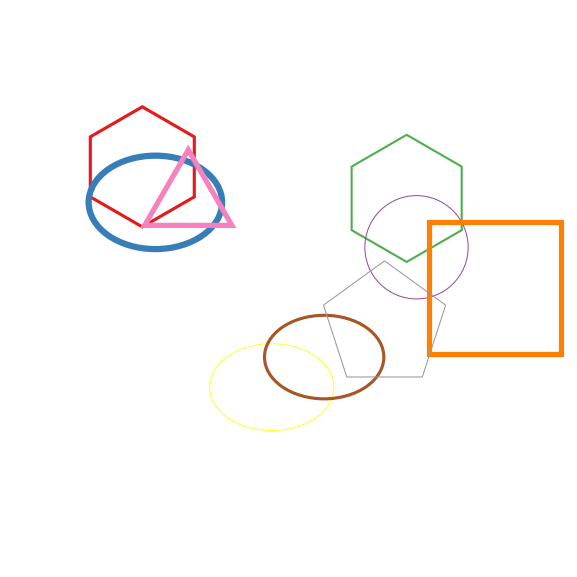[{"shape": "hexagon", "thickness": 1.5, "radius": 0.52, "center": [0.246, 0.71]}, {"shape": "oval", "thickness": 3, "radius": 0.58, "center": [0.269, 0.649]}, {"shape": "hexagon", "thickness": 1, "radius": 0.55, "center": [0.704, 0.656]}, {"shape": "circle", "thickness": 0.5, "radius": 0.45, "center": [0.721, 0.571]}, {"shape": "square", "thickness": 2.5, "radius": 0.57, "center": [0.858, 0.501]}, {"shape": "oval", "thickness": 0.5, "radius": 0.54, "center": [0.471, 0.329]}, {"shape": "oval", "thickness": 1.5, "radius": 0.52, "center": [0.561, 0.381]}, {"shape": "triangle", "thickness": 2.5, "radius": 0.44, "center": [0.326, 0.652]}, {"shape": "pentagon", "thickness": 0.5, "radius": 0.56, "center": [0.666, 0.436]}]